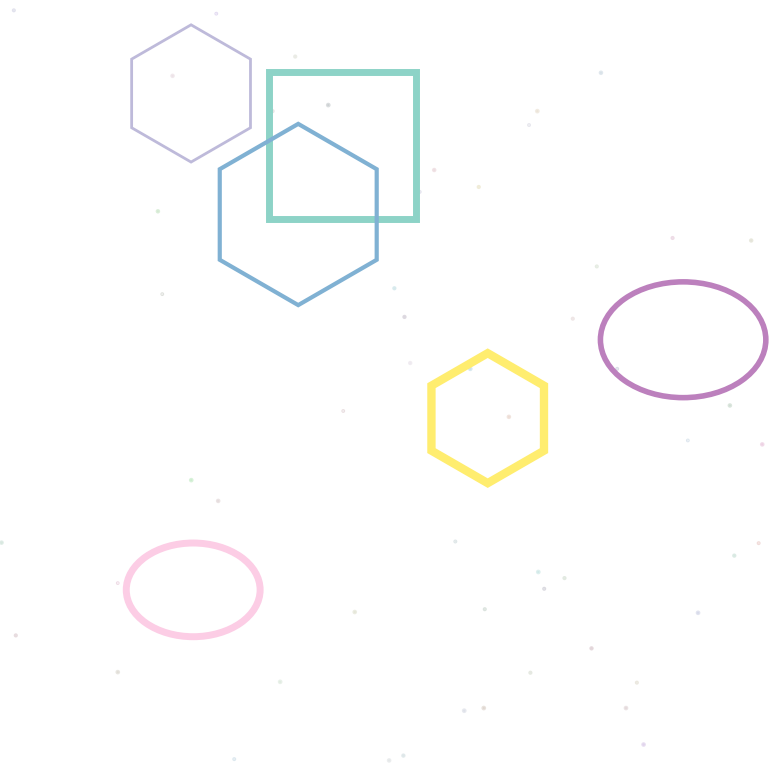[{"shape": "square", "thickness": 2.5, "radius": 0.48, "center": [0.445, 0.811]}, {"shape": "hexagon", "thickness": 1, "radius": 0.45, "center": [0.248, 0.879]}, {"shape": "hexagon", "thickness": 1.5, "radius": 0.59, "center": [0.387, 0.721]}, {"shape": "oval", "thickness": 2.5, "radius": 0.43, "center": [0.251, 0.234]}, {"shape": "oval", "thickness": 2, "radius": 0.54, "center": [0.887, 0.559]}, {"shape": "hexagon", "thickness": 3, "radius": 0.42, "center": [0.633, 0.457]}]